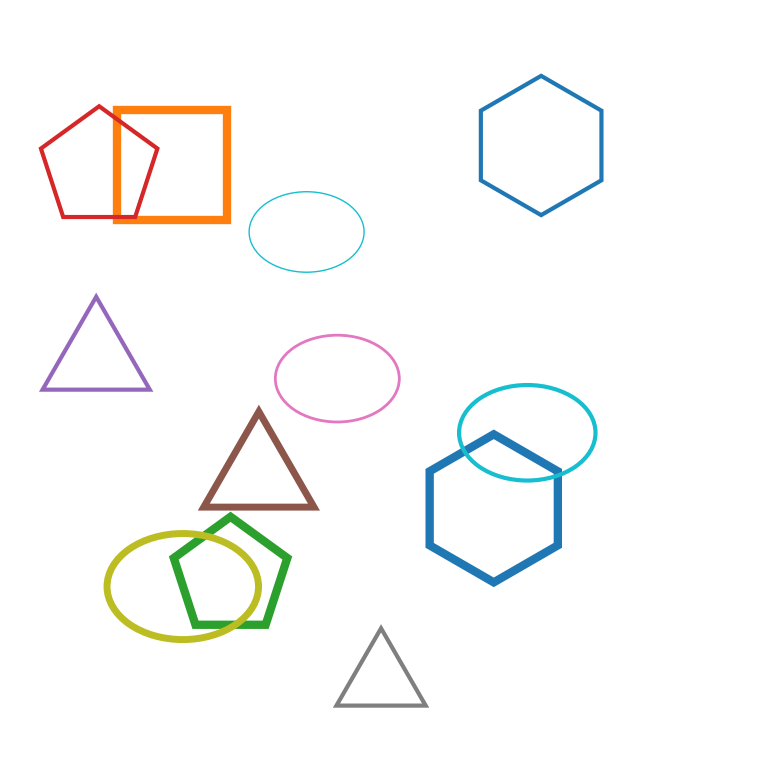[{"shape": "hexagon", "thickness": 3, "radius": 0.48, "center": [0.641, 0.34]}, {"shape": "hexagon", "thickness": 1.5, "radius": 0.45, "center": [0.703, 0.811]}, {"shape": "square", "thickness": 3, "radius": 0.36, "center": [0.223, 0.785]}, {"shape": "pentagon", "thickness": 3, "radius": 0.39, "center": [0.299, 0.251]}, {"shape": "pentagon", "thickness": 1.5, "radius": 0.4, "center": [0.129, 0.783]}, {"shape": "triangle", "thickness": 1.5, "radius": 0.4, "center": [0.125, 0.534]}, {"shape": "triangle", "thickness": 2.5, "radius": 0.41, "center": [0.336, 0.383]}, {"shape": "oval", "thickness": 1, "radius": 0.4, "center": [0.438, 0.508]}, {"shape": "triangle", "thickness": 1.5, "radius": 0.33, "center": [0.495, 0.117]}, {"shape": "oval", "thickness": 2.5, "radius": 0.49, "center": [0.237, 0.238]}, {"shape": "oval", "thickness": 1.5, "radius": 0.44, "center": [0.685, 0.438]}, {"shape": "oval", "thickness": 0.5, "radius": 0.37, "center": [0.398, 0.699]}]